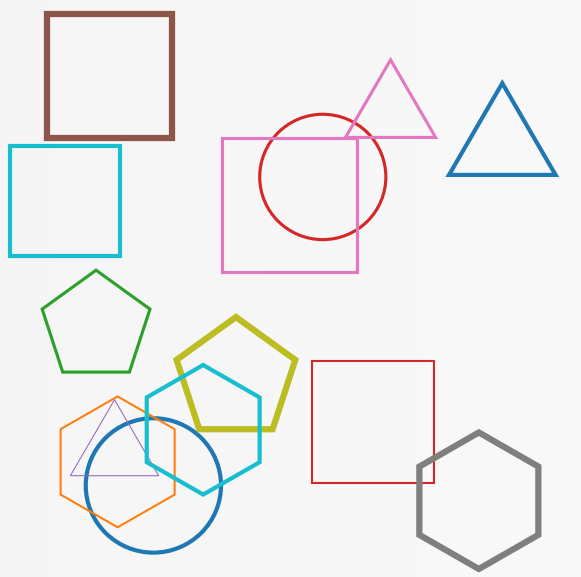[{"shape": "circle", "thickness": 2, "radius": 0.58, "center": [0.264, 0.159]}, {"shape": "triangle", "thickness": 2, "radius": 0.53, "center": [0.864, 0.749]}, {"shape": "hexagon", "thickness": 1, "radius": 0.57, "center": [0.202, 0.199]}, {"shape": "pentagon", "thickness": 1.5, "radius": 0.49, "center": [0.165, 0.434]}, {"shape": "circle", "thickness": 1.5, "radius": 0.54, "center": [0.555, 0.693]}, {"shape": "square", "thickness": 1, "radius": 0.53, "center": [0.642, 0.269]}, {"shape": "triangle", "thickness": 0.5, "radius": 0.44, "center": [0.197, 0.219]}, {"shape": "square", "thickness": 3, "radius": 0.54, "center": [0.189, 0.868]}, {"shape": "square", "thickness": 1.5, "radius": 0.58, "center": [0.499, 0.644]}, {"shape": "triangle", "thickness": 1.5, "radius": 0.45, "center": [0.672, 0.806]}, {"shape": "hexagon", "thickness": 3, "radius": 0.59, "center": [0.824, 0.132]}, {"shape": "pentagon", "thickness": 3, "radius": 0.54, "center": [0.406, 0.343]}, {"shape": "square", "thickness": 2, "radius": 0.47, "center": [0.111, 0.651]}, {"shape": "hexagon", "thickness": 2, "radius": 0.56, "center": [0.35, 0.255]}]